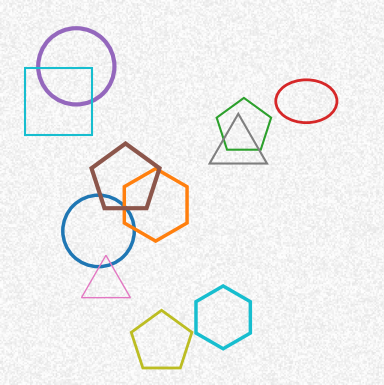[{"shape": "circle", "thickness": 2.5, "radius": 0.46, "center": [0.256, 0.4]}, {"shape": "hexagon", "thickness": 2.5, "radius": 0.47, "center": [0.404, 0.468]}, {"shape": "pentagon", "thickness": 1.5, "radius": 0.37, "center": [0.633, 0.671]}, {"shape": "oval", "thickness": 2, "radius": 0.4, "center": [0.796, 0.737]}, {"shape": "circle", "thickness": 3, "radius": 0.5, "center": [0.198, 0.828]}, {"shape": "pentagon", "thickness": 3, "radius": 0.46, "center": [0.326, 0.534]}, {"shape": "triangle", "thickness": 1, "radius": 0.37, "center": [0.275, 0.264]}, {"shape": "triangle", "thickness": 1.5, "radius": 0.43, "center": [0.619, 0.618]}, {"shape": "pentagon", "thickness": 2, "radius": 0.41, "center": [0.42, 0.111]}, {"shape": "square", "thickness": 1.5, "radius": 0.44, "center": [0.152, 0.737]}, {"shape": "hexagon", "thickness": 2.5, "radius": 0.41, "center": [0.58, 0.176]}]